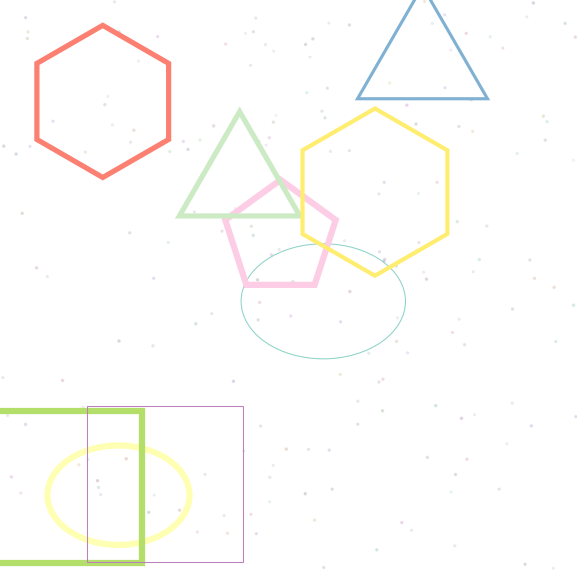[{"shape": "oval", "thickness": 0.5, "radius": 0.71, "center": [0.56, 0.477]}, {"shape": "oval", "thickness": 3, "radius": 0.61, "center": [0.205, 0.142]}, {"shape": "hexagon", "thickness": 2.5, "radius": 0.66, "center": [0.178, 0.824]}, {"shape": "triangle", "thickness": 1.5, "radius": 0.65, "center": [0.732, 0.893]}, {"shape": "square", "thickness": 3, "radius": 0.66, "center": [0.114, 0.156]}, {"shape": "pentagon", "thickness": 3, "radius": 0.5, "center": [0.486, 0.587]}, {"shape": "square", "thickness": 0.5, "radius": 0.67, "center": [0.285, 0.161]}, {"shape": "triangle", "thickness": 2.5, "radius": 0.6, "center": [0.415, 0.685]}, {"shape": "hexagon", "thickness": 2, "radius": 0.72, "center": [0.649, 0.666]}]